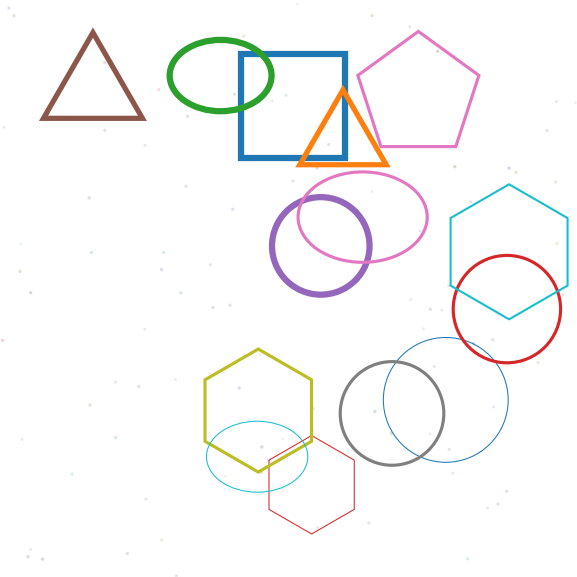[{"shape": "square", "thickness": 3, "radius": 0.45, "center": [0.507, 0.816]}, {"shape": "circle", "thickness": 0.5, "radius": 0.54, "center": [0.772, 0.307]}, {"shape": "triangle", "thickness": 2.5, "radius": 0.43, "center": [0.594, 0.757]}, {"shape": "oval", "thickness": 3, "radius": 0.44, "center": [0.382, 0.868]}, {"shape": "hexagon", "thickness": 0.5, "radius": 0.43, "center": [0.54, 0.16]}, {"shape": "circle", "thickness": 1.5, "radius": 0.46, "center": [0.878, 0.464]}, {"shape": "circle", "thickness": 3, "radius": 0.42, "center": [0.555, 0.573]}, {"shape": "triangle", "thickness": 2.5, "radius": 0.49, "center": [0.161, 0.844]}, {"shape": "oval", "thickness": 1.5, "radius": 0.56, "center": [0.628, 0.623]}, {"shape": "pentagon", "thickness": 1.5, "radius": 0.55, "center": [0.724, 0.834]}, {"shape": "circle", "thickness": 1.5, "radius": 0.45, "center": [0.679, 0.283]}, {"shape": "hexagon", "thickness": 1.5, "radius": 0.53, "center": [0.447, 0.288]}, {"shape": "oval", "thickness": 0.5, "radius": 0.44, "center": [0.445, 0.208]}, {"shape": "hexagon", "thickness": 1, "radius": 0.58, "center": [0.882, 0.563]}]